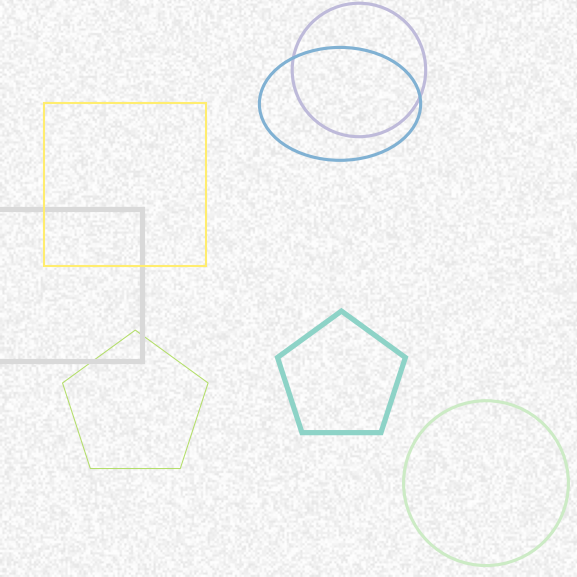[{"shape": "pentagon", "thickness": 2.5, "radius": 0.58, "center": [0.591, 0.344]}, {"shape": "circle", "thickness": 1.5, "radius": 0.58, "center": [0.622, 0.878]}, {"shape": "oval", "thickness": 1.5, "radius": 0.7, "center": [0.589, 0.819]}, {"shape": "pentagon", "thickness": 0.5, "radius": 0.66, "center": [0.234, 0.295]}, {"shape": "square", "thickness": 2.5, "radius": 0.66, "center": [0.115, 0.506]}, {"shape": "circle", "thickness": 1.5, "radius": 0.71, "center": [0.842, 0.163]}, {"shape": "square", "thickness": 1, "radius": 0.7, "center": [0.216, 0.679]}]